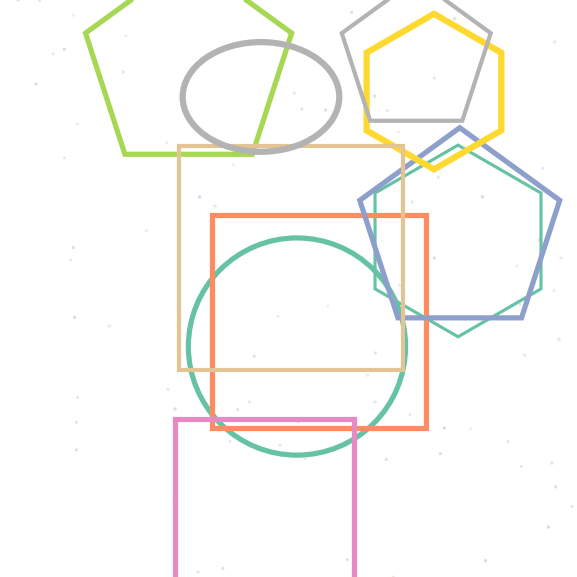[{"shape": "hexagon", "thickness": 1.5, "radius": 0.83, "center": [0.793, 0.582]}, {"shape": "circle", "thickness": 2.5, "radius": 0.94, "center": [0.514, 0.399]}, {"shape": "square", "thickness": 2.5, "radius": 0.92, "center": [0.553, 0.442]}, {"shape": "pentagon", "thickness": 2.5, "radius": 0.91, "center": [0.796, 0.596]}, {"shape": "square", "thickness": 2.5, "radius": 0.78, "center": [0.458, 0.119]}, {"shape": "pentagon", "thickness": 2.5, "radius": 0.94, "center": [0.327, 0.884]}, {"shape": "hexagon", "thickness": 3, "radius": 0.67, "center": [0.751, 0.841]}, {"shape": "square", "thickness": 2, "radius": 0.97, "center": [0.504, 0.552]}, {"shape": "pentagon", "thickness": 2, "radius": 0.68, "center": [0.721, 0.9]}, {"shape": "oval", "thickness": 3, "radius": 0.68, "center": [0.452, 0.831]}]